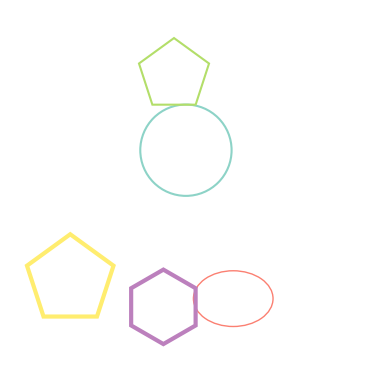[{"shape": "circle", "thickness": 1.5, "radius": 0.59, "center": [0.483, 0.61]}, {"shape": "oval", "thickness": 1, "radius": 0.52, "center": [0.606, 0.224]}, {"shape": "pentagon", "thickness": 1.5, "radius": 0.48, "center": [0.452, 0.806]}, {"shape": "hexagon", "thickness": 3, "radius": 0.48, "center": [0.424, 0.203]}, {"shape": "pentagon", "thickness": 3, "radius": 0.59, "center": [0.182, 0.273]}]